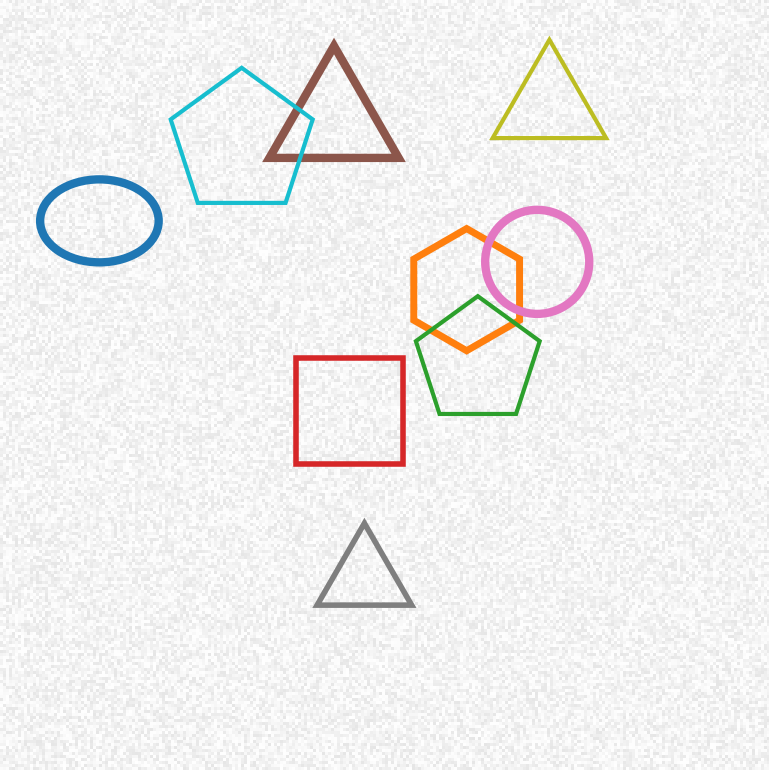[{"shape": "oval", "thickness": 3, "radius": 0.38, "center": [0.129, 0.713]}, {"shape": "hexagon", "thickness": 2.5, "radius": 0.4, "center": [0.606, 0.624]}, {"shape": "pentagon", "thickness": 1.5, "radius": 0.42, "center": [0.621, 0.531]}, {"shape": "square", "thickness": 2, "radius": 0.35, "center": [0.454, 0.466]}, {"shape": "triangle", "thickness": 3, "radius": 0.48, "center": [0.434, 0.843]}, {"shape": "circle", "thickness": 3, "radius": 0.34, "center": [0.698, 0.66]}, {"shape": "triangle", "thickness": 2, "radius": 0.35, "center": [0.473, 0.25]}, {"shape": "triangle", "thickness": 1.5, "radius": 0.43, "center": [0.714, 0.863]}, {"shape": "pentagon", "thickness": 1.5, "radius": 0.48, "center": [0.314, 0.815]}]